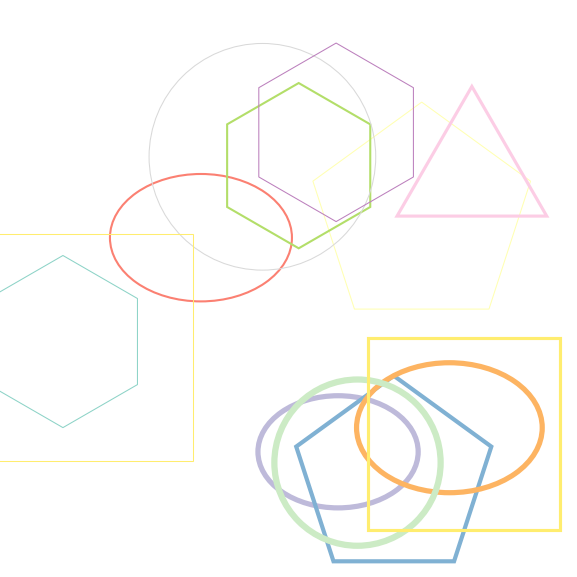[{"shape": "hexagon", "thickness": 0.5, "radius": 0.75, "center": [0.109, 0.408]}, {"shape": "pentagon", "thickness": 0.5, "radius": 0.99, "center": [0.73, 0.624]}, {"shape": "oval", "thickness": 2.5, "radius": 0.69, "center": [0.585, 0.217]}, {"shape": "oval", "thickness": 1, "radius": 0.79, "center": [0.348, 0.588]}, {"shape": "pentagon", "thickness": 2, "radius": 0.89, "center": [0.682, 0.171]}, {"shape": "oval", "thickness": 2.5, "radius": 0.8, "center": [0.778, 0.258]}, {"shape": "hexagon", "thickness": 1, "radius": 0.72, "center": [0.517, 0.712]}, {"shape": "triangle", "thickness": 1.5, "radius": 0.75, "center": [0.817, 0.7]}, {"shape": "circle", "thickness": 0.5, "radius": 0.98, "center": [0.454, 0.728]}, {"shape": "hexagon", "thickness": 0.5, "radius": 0.77, "center": [0.582, 0.77]}, {"shape": "circle", "thickness": 3, "radius": 0.72, "center": [0.619, 0.198]}, {"shape": "square", "thickness": 1.5, "radius": 0.83, "center": [0.803, 0.248]}, {"shape": "square", "thickness": 0.5, "radius": 0.98, "center": [0.139, 0.398]}]